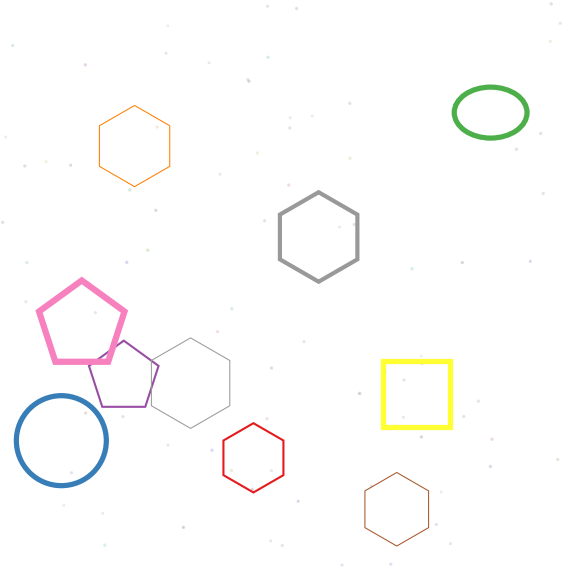[{"shape": "hexagon", "thickness": 1, "radius": 0.3, "center": [0.439, 0.206]}, {"shape": "circle", "thickness": 2.5, "radius": 0.39, "center": [0.106, 0.236]}, {"shape": "oval", "thickness": 2.5, "radius": 0.32, "center": [0.85, 0.804]}, {"shape": "pentagon", "thickness": 1, "radius": 0.32, "center": [0.214, 0.346]}, {"shape": "hexagon", "thickness": 0.5, "radius": 0.35, "center": [0.233, 0.746]}, {"shape": "square", "thickness": 2.5, "radius": 0.29, "center": [0.721, 0.317]}, {"shape": "hexagon", "thickness": 0.5, "radius": 0.32, "center": [0.687, 0.117]}, {"shape": "pentagon", "thickness": 3, "radius": 0.39, "center": [0.142, 0.436]}, {"shape": "hexagon", "thickness": 0.5, "radius": 0.39, "center": [0.33, 0.336]}, {"shape": "hexagon", "thickness": 2, "radius": 0.39, "center": [0.552, 0.589]}]